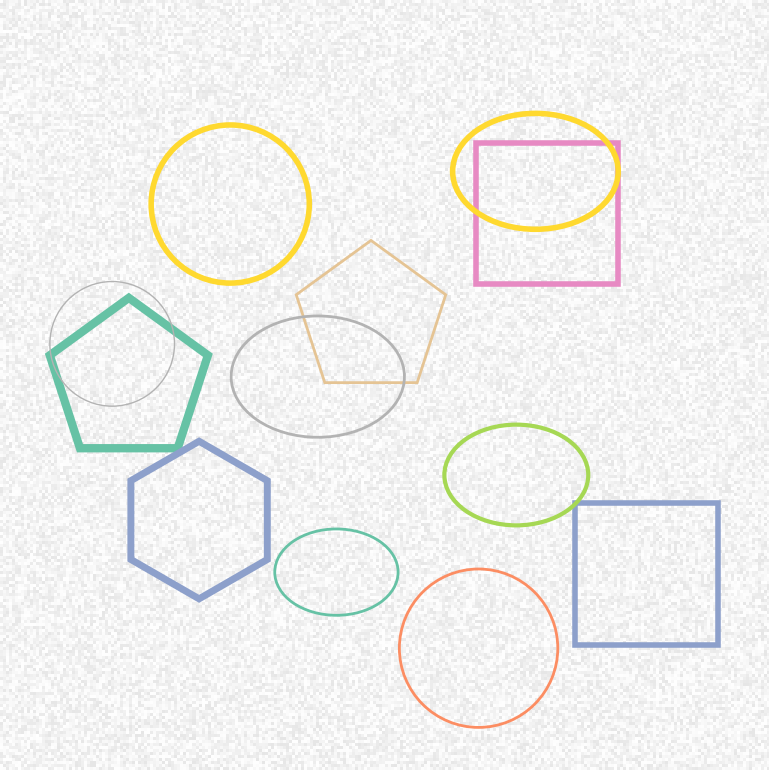[{"shape": "pentagon", "thickness": 3, "radius": 0.54, "center": [0.167, 0.505]}, {"shape": "oval", "thickness": 1, "radius": 0.4, "center": [0.437, 0.257]}, {"shape": "circle", "thickness": 1, "radius": 0.51, "center": [0.622, 0.158]}, {"shape": "hexagon", "thickness": 2.5, "radius": 0.51, "center": [0.259, 0.325]}, {"shape": "square", "thickness": 2, "radius": 0.46, "center": [0.84, 0.255]}, {"shape": "square", "thickness": 2, "radius": 0.46, "center": [0.711, 0.723]}, {"shape": "oval", "thickness": 1.5, "radius": 0.47, "center": [0.671, 0.383]}, {"shape": "circle", "thickness": 2, "radius": 0.51, "center": [0.299, 0.735]}, {"shape": "oval", "thickness": 2, "radius": 0.54, "center": [0.695, 0.777]}, {"shape": "pentagon", "thickness": 1, "radius": 0.51, "center": [0.482, 0.586]}, {"shape": "oval", "thickness": 1, "radius": 0.56, "center": [0.413, 0.511]}, {"shape": "circle", "thickness": 0.5, "radius": 0.4, "center": [0.146, 0.553]}]